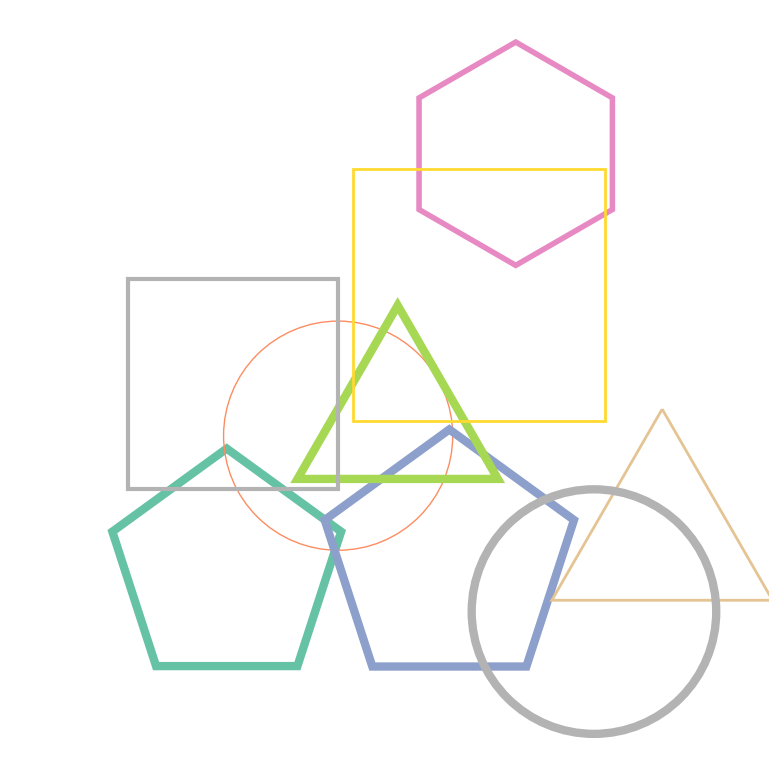[{"shape": "pentagon", "thickness": 3, "radius": 0.78, "center": [0.294, 0.261]}, {"shape": "circle", "thickness": 0.5, "radius": 0.74, "center": [0.439, 0.434]}, {"shape": "pentagon", "thickness": 3, "radius": 0.85, "center": [0.584, 0.272]}, {"shape": "hexagon", "thickness": 2, "radius": 0.72, "center": [0.67, 0.8]}, {"shape": "triangle", "thickness": 3, "radius": 0.75, "center": [0.516, 0.453]}, {"shape": "square", "thickness": 1, "radius": 0.82, "center": [0.622, 0.617]}, {"shape": "triangle", "thickness": 1, "radius": 0.83, "center": [0.86, 0.303]}, {"shape": "square", "thickness": 1.5, "radius": 0.68, "center": [0.303, 0.501]}, {"shape": "circle", "thickness": 3, "radius": 0.79, "center": [0.771, 0.206]}]